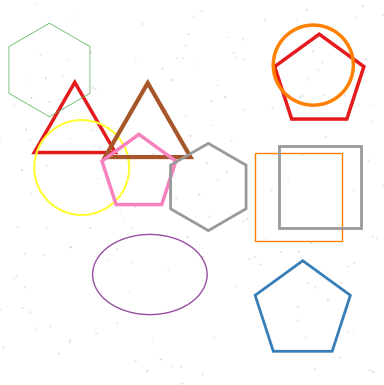[{"shape": "triangle", "thickness": 2.5, "radius": 0.61, "center": [0.194, 0.665]}, {"shape": "pentagon", "thickness": 2.5, "radius": 0.61, "center": [0.829, 0.789]}, {"shape": "pentagon", "thickness": 2, "radius": 0.65, "center": [0.786, 0.193]}, {"shape": "hexagon", "thickness": 0.5, "radius": 0.61, "center": [0.128, 0.818]}, {"shape": "oval", "thickness": 1, "radius": 0.74, "center": [0.389, 0.287]}, {"shape": "circle", "thickness": 2.5, "radius": 0.52, "center": [0.814, 0.831]}, {"shape": "square", "thickness": 1, "radius": 0.57, "center": [0.776, 0.488]}, {"shape": "circle", "thickness": 1.5, "radius": 0.62, "center": [0.212, 0.565]}, {"shape": "triangle", "thickness": 3, "radius": 0.64, "center": [0.384, 0.656]}, {"shape": "pentagon", "thickness": 2.5, "radius": 0.5, "center": [0.361, 0.55]}, {"shape": "hexagon", "thickness": 2, "radius": 0.57, "center": [0.541, 0.514]}, {"shape": "square", "thickness": 2, "radius": 0.53, "center": [0.831, 0.515]}]